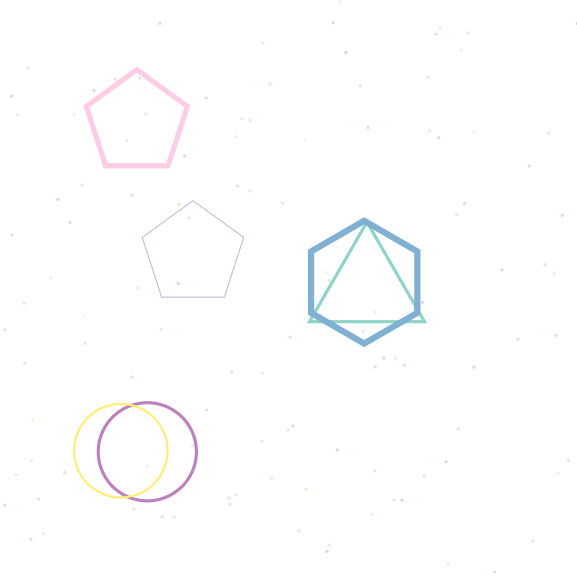[{"shape": "triangle", "thickness": 1.5, "radius": 0.57, "center": [0.635, 0.5]}, {"shape": "pentagon", "thickness": 0.5, "radius": 0.46, "center": [0.334, 0.559]}, {"shape": "hexagon", "thickness": 3, "radius": 0.53, "center": [0.631, 0.511]}, {"shape": "pentagon", "thickness": 2.5, "radius": 0.46, "center": [0.237, 0.786]}, {"shape": "circle", "thickness": 1.5, "radius": 0.43, "center": [0.255, 0.217]}, {"shape": "circle", "thickness": 1, "radius": 0.4, "center": [0.209, 0.219]}]